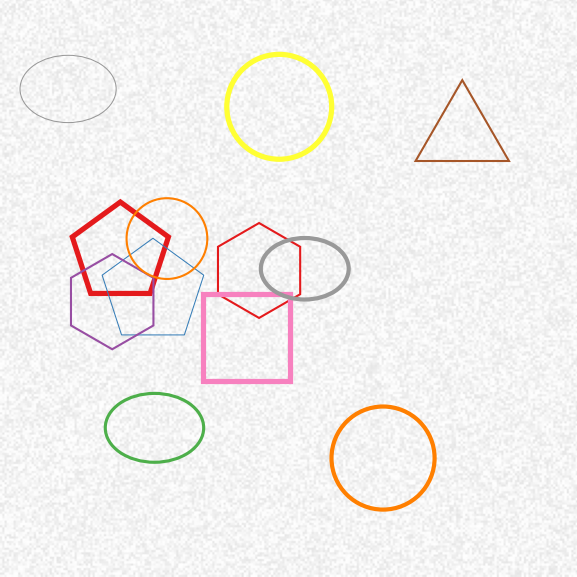[{"shape": "hexagon", "thickness": 1, "radius": 0.41, "center": [0.449, 0.531]}, {"shape": "pentagon", "thickness": 2.5, "radius": 0.44, "center": [0.208, 0.562]}, {"shape": "pentagon", "thickness": 0.5, "radius": 0.46, "center": [0.265, 0.494]}, {"shape": "oval", "thickness": 1.5, "radius": 0.43, "center": [0.267, 0.258]}, {"shape": "hexagon", "thickness": 1, "radius": 0.41, "center": [0.194, 0.477]}, {"shape": "circle", "thickness": 2, "radius": 0.45, "center": [0.663, 0.206]}, {"shape": "circle", "thickness": 1, "radius": 0.35, "center": [0.289, 0.586]}, {"shape": "circle", "thickness": 2.5, "radius": 0.45, "center": [0.484, 0.814]}, {"shape": "triangle", "thickness": 1, "radius": 0.47, "center": [0.8, 0.767]}, {"shape": "square", "thickness": 2.5, "radius": 0.38, "center": [0.427, 0.414]}, {"shape": "oval", "thickness": 0.5, "radius": 0.42, "center": [0.118, 0.845]}, {"shape": "oval", "thickness": 2, "radius": 0.38, "center": [0.528, 0.534]}]